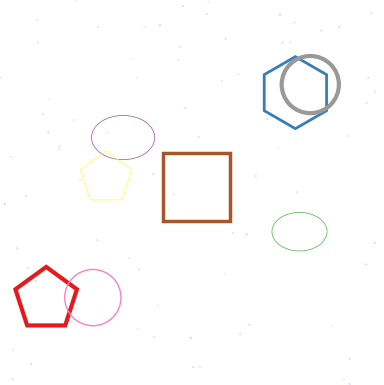[{"shape": "pentagon", "thickness": 3, "radius": 0.42, "center": [0.12, 0.223]}, {"shape": "hexagon", "thickness": 2, "radius": 0.47, "center": [0.767, 0.759]}, {"shape": "oval", "thickness": 0.5, "radius": 0.36, "center": [0.778, 0.398]}, {"shape": "oval", "thickness": 0.5, "radius": 0.41, "center": [0.32, 0.643]}, {"shape": "pentagon", "thickness": 0.5, "radius": 0.35, "center": [0.275, 0.538]}, {"shape": "square", "thickness": 2.5, "radius": 0.44, "center": [0.51, 0.514]}, {"shape": "circle", "thickness": 1, "radius": 0.37, "center": [0.241, 0.227]}, {"shape": "circle", "thickness": 3, "radius": 0.37, "center": [0.806, 0.78]}]